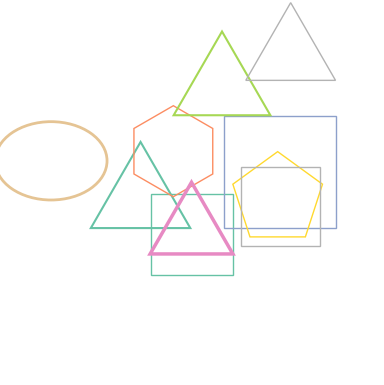[{"shape": "triangle", "thickness": 1.5, "radius": 0.75, "center": [0.365, 0.482]}, {"shape": "square", "thickness": 1, "radius": 0.53, "center": [0.499, 0.391]}, {"shape": "hexagon", "thickness": 1, "radius": 0.59, "center": [0.45, 0.607]}, {"shape": "square", "thickness": 1, "radius": 0.73, "center": [0.728, 0.554]}, {"shape": "triangle", "thickness": 2.5, "radius": 0.62, "center": [0.497, 0.402]}, {"shape": "triangle", "thickness": 1.5, "radius": 0.72, "center": [0.577, 0.773]}, {"shape": "pentagon", "thickness": 1, "radius": 0.61, "center": [0.721, 0.484]}, {"shape": "oval", "thickness": 2, "radius": 0.73, "center": [0.133, 0.582]}, {"shape": "triangle", "thickness": 1, "radius": 0.67, "center": [0.755, 0.859]}, {"shape": "square", "thickness": 1, "radius": 0.51, "center": [0.728, 0.465]}]